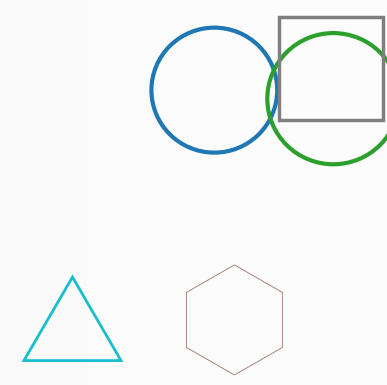[{"shape": "circle", "thickness": 3, "radius": 0.81, "center": [0.553, 0.766]}, {"shape": "circle", "thickness": 3, "radius": 0.85, "center": [0.86, 0.744]}, {"shape": "hexagon", "thickness": 0.5, "radius": 0.71, "center": [0.605, 0.169]}, {"shape": "square", "thickness": 2.5, "radius": 0.67, "center": [0.854, 0.822]}, {"shape": "triangle", "thickness": 2, "radius": 0.72, "center": [0.187, 0.136]}]